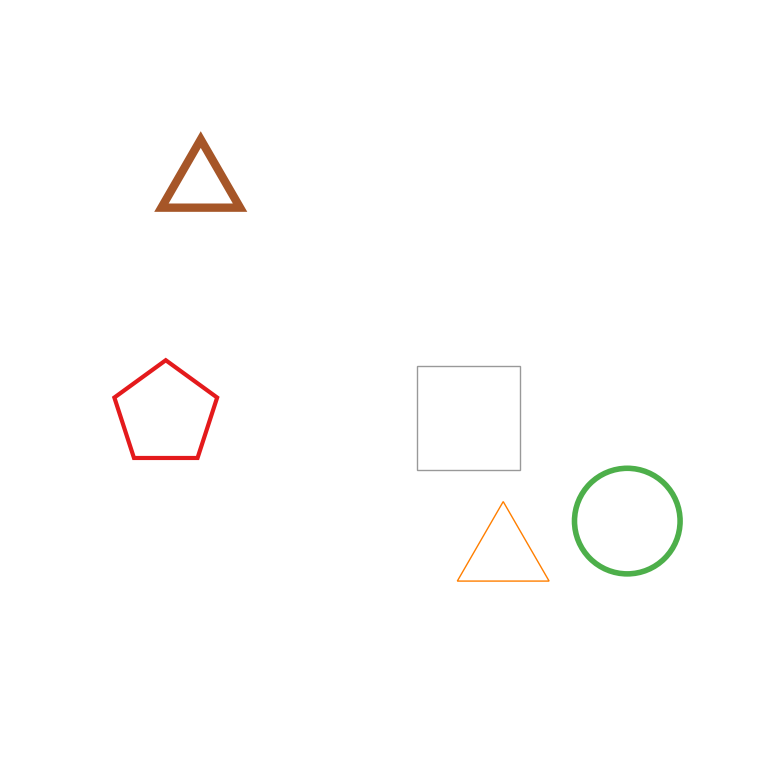[{"shape": "pentagon", "thickness": 1.5, "radius": 0.35, "center": [0.215, 0.462]}, {"shape": "circle", "thickness": 2, "radius": 0.34, "center": [0.815, 0.323]}, {"shape": "triangle", "thickness": 0.5, "radius": 0.34, "center": [0.654, 0.28]}, {"shape": "triangle", "thickness": 3, "radius": 0.29, "center": [0.261, 0.76]}, {"shape": "square", "thickness": 0.5, "radius": 0.34, "center": [0.608, 0.457]}]